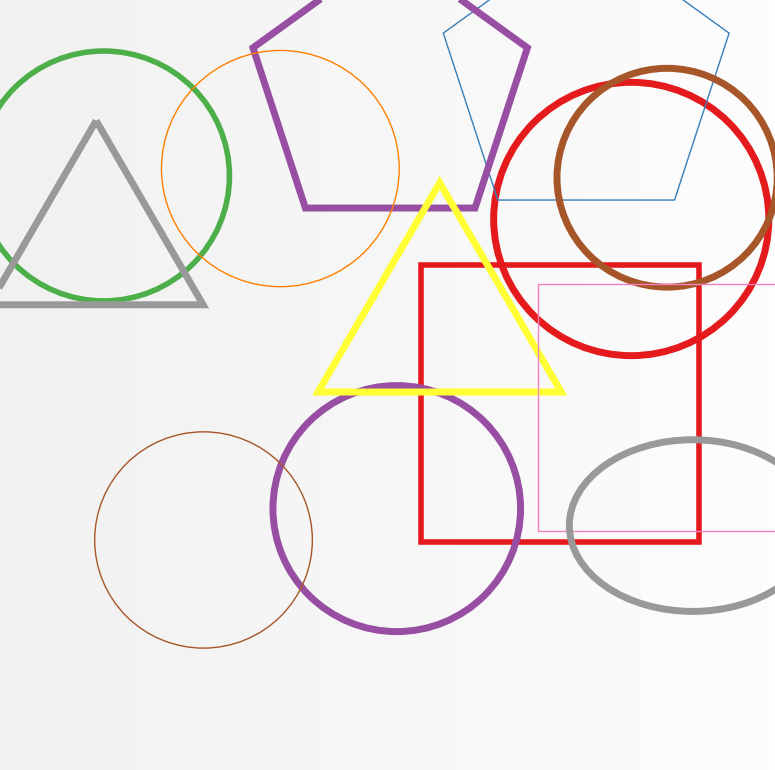[{"shape": "square", "thickness": 2, "radius": 0.9, "center": [0.723, 0.476]}, {"shape": "circle", "thickness": 2.5, "radius": 0.89, "center": [0.814, 0.716]}, {"shape": "pentagon", "thickness": 0.5, "radius": 0.97, "center": [0.756, 0.897]}, {"shape": "circle", "thickness": 2, "radius": 0.81, "center": [0.134, 0.771]}, {"shape": "pentagon", "thickness": 2.5, "radius": 0.93, "center": [0.503, 0.88]}, {"shape": "circle", "thickness": 2.5, "radius": 0.8, "center": [0.512, 0.339]}, {"shape": "circle", "thickness": 0.5, "radius": 0.77, "center": [0.362, 0.781]}, {"shape": "triangle", "thickness": 2.5, "radius": 0.91, "center": [0.567, 0.581]}, {"shape": "circle", "thickness": 2.5, "radius": 0.71, "center": [0.861, 0.769]}, {"shape": "circle", "thickness": 0.5, "radius": 0.7, "center": [0.263, 0.299]}, {"shape": "square", "thickness": 0.5, "radius": 0.8, "center": [0.855, 0.471]}, {"shape": "oval", "thickness": 2.5, "radius": 0.8, "center": [0.894, 0.317]}, {"shape": "triangle", "thickness": 2.5, "radius": 0.8, "center": [0.124, 0.684]}]